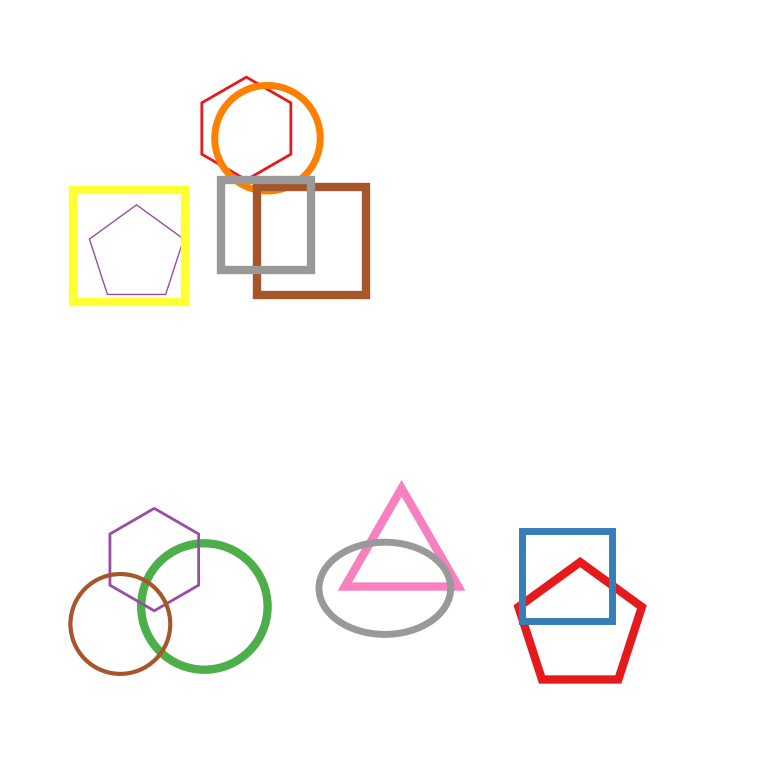[{"shape": "hexagon", "thickness": 1, "radius": 0.33, "center": [0.32, 0.833]}, {"shape": "pentagon", "thickness": 3, "radius": 0.42, "center": [0.753, 0.186]}, {"shape": "square", "thickness": 2.5, "radius": 0.29, "center": [0.736, 0.252]}, {"shape": "circle", "thickness": 3, "radius": 0.41, "center": [0.265, 0.212]}, {"shape": "hexagon", "thickness": 1, "radius": 0.33, "center": [0.2, 0.273]}, {"shape": "pentagon", "thickness": 0.5, "radius": 0.32, "center": [0.177, 0.67]}, {"shape": "circle", "thickness": 2.5, "radius": 0.34, "center": [0.347, 0.821]}, {"shape": "square", "thickness": 3, "radius": 0.36, "center": [0.168, 0.68]}, {"shape": "circle", "thickness": 1.5, "radius": 0.32, "center": [0.156, 0.19]}, {"shape": "square", "thickness": 3, "radius": 0.35, "center": [0.404, 0.687]}, {"shape": "triangle", "thickness": 3, "radius": 0.43, "center": [0.522, 0.281]}, {"shape": "oval", "thickness": 2.5, "radius": 0.43, "center": [0.5, 0.236]}, {"shape": "square", "thickness": 3, "radius": 0.29, "center": [0.346, 0.708]}]